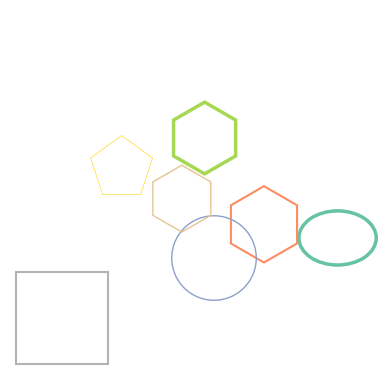[{"shape": "oval", "thickness": 2.5, "radius": 0.5, "center": [0.877, 0.382]}, {"shape": "hexagon", "thickness": 1.5, "radius": 0.5, "center": [0.686, 0.417]}, {"shape": "circle", "thickness": 1, "radius": 0.55, "center": [0.556, 0.33]}, {"shape": "hexagon", "thickness": 2.5, "radius": 0.47, "center": [0.531, 0.642]}, {"shape": "pentagon", "thickness": 0.5, "radius": 0.42, "center": [0.316, 0.564]}, {"shape": "hexagon", "thickness": 1, "radius": 0.43, "center": [0.472, 0.484]}, {"shape": "square", "thickness": 1.5, "radius": 0.6, "center": [0.16, 0.175]}]